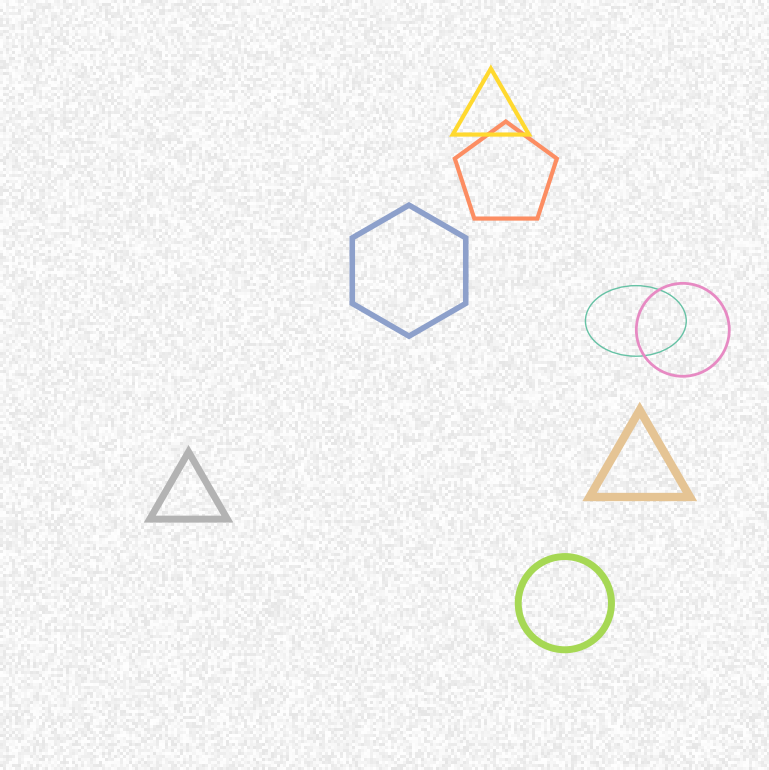[{"shape": "oval", "thickness": 0.5, "radius": 0.33, "center": [0.826, 0.583]}, {"shape": "pentagon", "thickness": 1.5, "radius": 0.35, "center": [0.657, 0.773]}, {"shape": "hexagon", "thickness": 2, "radius": 0.43, "center": [0.531, 0.649]}, {"shape": "circle", "thickness": 1, "radius": 0.3, "center": [0.887, 0.572]}, {"shape": "circle", "thickness": 2.5, "radius": 0.3, "center": [0.734, 0.217]}, {"shape": "triangle", "thickness": 1.5, "radius": 0.29, "center": [0.637, 0.854]}, {"shape": "triangle", "thickness": 3, "radius": 0.38, "center": [0.831, 0.392]}, {"shape": "triangle", "thickness": 2.5, "radius": 0.29, "center": [0.245, 0.355]}]